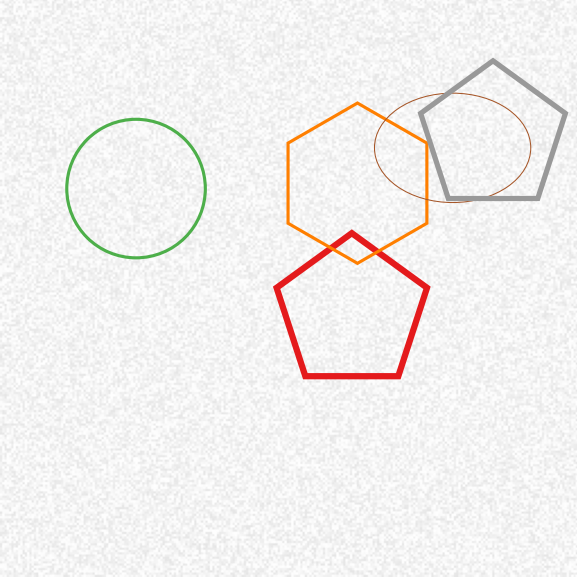[{"shape": "pentagon", "thickness": 3, "radius": 0.68, "center": [0.609, 0.458]}, {"shape": "circle", "thickness": 1.5, "radius": 0.6, "center": [0.236, 0.673]}, {"shape": "hexagon", "thickness": 1.5, "radius": 0.69, "center": [0.619, 0.682]}, {"shape": "oval", "thickness": 0.5, "radius": 0.68, "center": [0.784, 0.743]}, {"shape": "pentagon", "thickness": 2.5, "radius": 0.66, "center": [0.854, 0.762]}]